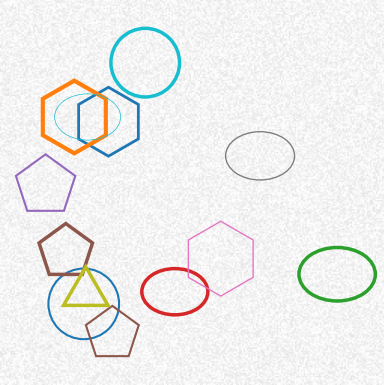[{"shape": "hexagon", "thickness": 2, "radius": 0.45, "center": [0.282, 0.684]}, {"shape": "circle", "thickness": 1.5, "radius": 0.46, "center": [0.218, 0.211]}, {"shape": "hexagon", "thickness": 3, "radius": 0.47, "center": [0.193, 0.696]}, {"shape": "oval", "thickness": 2.5, "radius": 0.5, "center": [0.876, 0.288]}, {"shape": "oval", "thickness": 2.5, "radius": 0.43, "center": [0.454, 0.242]}, {"shape": "pentagon", "thickness": 1.5, "radius": 0.41, "center": [0.118, 0.518]}, {"shape": "pentagon", "thickness": 2.5, "radius": 0.37, "center": [0.171, 0.346]}, {"shape": "pentagon", "thickness": 1.5, "radius": 0.36, "center": [0.292, 0.133]}, {"shape": "hexagon", "thickness": 1, "radius": 0.49, "center": [0.573, 0.328]}, {"shape": "oval", "thickness": 1, "radius": 0.45, "center": [0.676, 0.595]}, {"shape": "triangle", "thickness": 2.5, "radius": 0.33, "center": [0.223, 0.24]}, {"shape": "oval", "thickness": 0.5, "radius": 0.43, "center": [0.228, 0.696]}, {"shape": "circle", "thickness": 2.5, "radius": 0.45, "center": [0.377, 0.837]}]